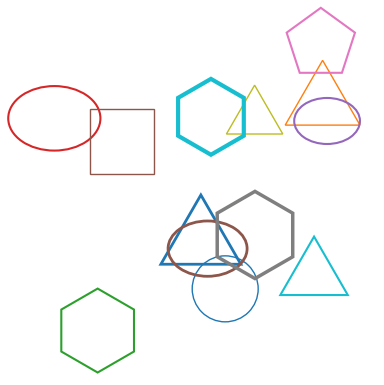[{"shape": "triangle", "thickness": 2, "radius": 0.6, "center": [0.522, 0.374]}, {"shape": "circle", "thickness": 1, "radius": 0.43, "center": [0.585, 0.25]}, {"shape": "triangle", "thickness": 1, "radius": 0.56, "center": [0.838, 0.731]}, {"shape": "hexagon", "thickness": 1.5, "radius": 0.54, "center": [0.254, 0.141]}, {"shape": "oval", "thickness": 1.5, "radius": 0.6, "center": [0.141, 0.693]}, {"shape": "oval", "thickness": 1.5, "radius": 0.43, "center": [0.85, 0.686]}, {"shape": "square", "thickness": 1, "radius": 0.42, "center": [0.316, 0.632]}, {"shape": "oval", "thickness": 2, "radius": 0.51, "center": [0.539, 0.354]}, {"shape": "pentagon", "thickness": 1.5, "radius": 0.47, "center": [0.833, 0.886]}, {"shape": "hexagon", "thickness": 2.5, "radius": 0.57, "center": [0.662, 0.39]}, {"shape": "triangle", "thickness": 1, "radius": 0.42, "center": [0.661, 0.694]}, {"shape": "triangle", "thickness": 1.5, "radius": 0.51, "center": [0.816, 0.284]}, {"shape": "hexagon", "thickness": 3, "radius": 0.49, "center": [0.548, 0.697]}]